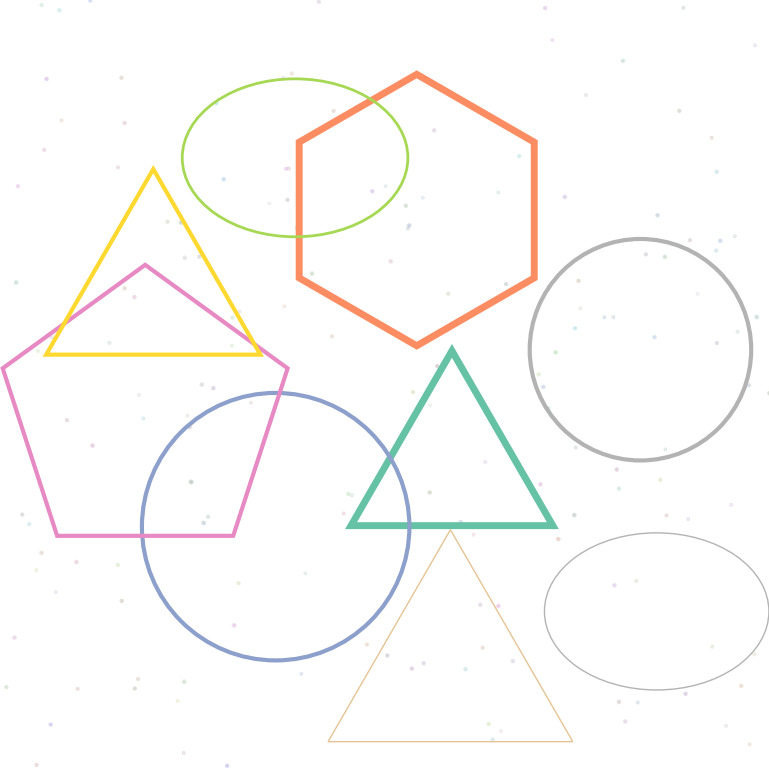[{"shape": "triangle", "thickness": 2.5, "radius": 0.76, "center": [0.587, 0.393]}, {"shape": "hexagon", "thickness": 2.5, "radius": 0.88, "center": [0.541, 0.727]}, {"shape": "circle", "thickness": 1.5, "radius": 0.87, "center": [0.358, 0.316]}, {"shape": "pentagon", "thickness": 1.5, "radius": 0.97, "center": [0.189, 0.462]}, {"shape": "oval", "thickness": 1, "radius": 0.73, "center": [0.383, 0.795]}, {"shape": "triangle", "thickness": 1.5, "radius": 0.8, "center": [0.199, 0.62]}, {"shape": "triangle", "thickness": 0.5, "radius": 0.92, "center": [0.585, 0.129]}, {"shape": "circle", "thickness": 1.5, "radius": 0.72, "center": [0.832, 0.546]}, {"shape": "oval", "thickness": 0.5, "radius": 0.73, "center": [0.853, 0.206]}]